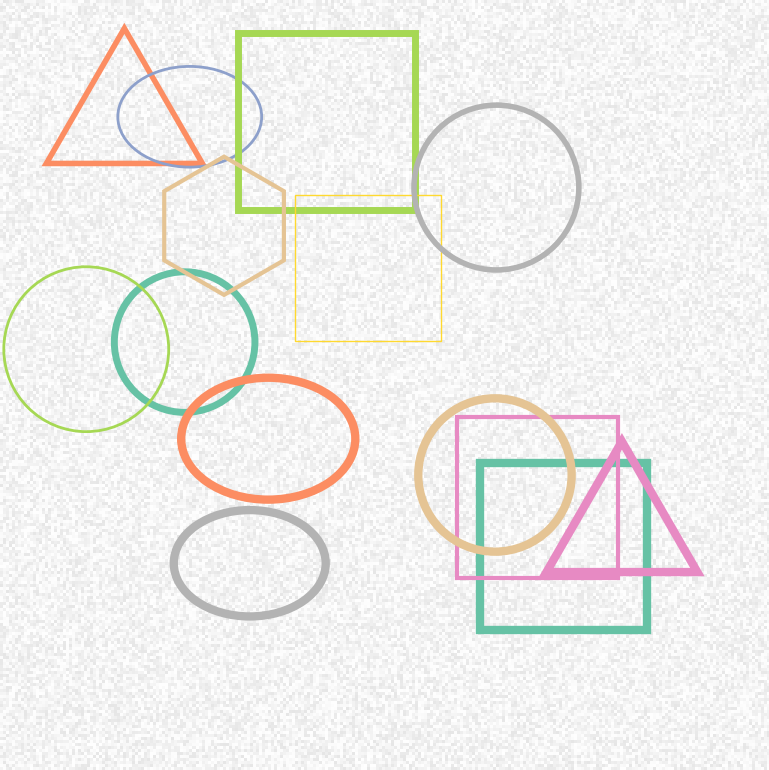[{"shape": "square", "thickness": 3, "radius": 0.54, "center": [0.732, 0.29]}, {"shape": "circle", "thickness": 2.5, "radius": 0.46, "center": [0.24, 0.556]}, {"shape": "triangle", "thickness": 2, "radius": 0.58, "center": [0.162, 0.846]}, {"shape": "oval", "thickness": 3, "radius": 0.57, "center": [0.348, 0.43]}, {"shape": "oval", "thickness": 1, "radius": 0.47, "center": [0.246, 0.848]}, {"shape": "triangle", "thickness": 3, "radius": 0.57, "center": [0.808, 0.314]}, {"shape": "square", "thickness": 1.5, "radius": 0.52, "center": [0.698, 0.354]}, {"shape": "square", "thickness": 2.5, "radius": 0.57, "center": [0.424, 0.842]}, {"shape": "circle", "thickness": 1, "radius": 0.54, "center": [0.112, 0.547]}, {"shape": "square", "thickness": 0.5, "radius": 0.47, "center": [0.478, 0.652]}, {"shape": "circle", "thickness": 3, "radius": 0.5, "center": [0.643, 0.383]}, {"shape": "hexagon", "thickness": 1.5, "radius": 0.45, "center": [0.291, 0.707]}, {"shape": "oval", "thickness": 3, "radius": 0.49, "center": [0.324, 0.268]}, {"shape": "circle", "thickness": 2, "radius": 0.54, "center": [0.645, 0.756]}]